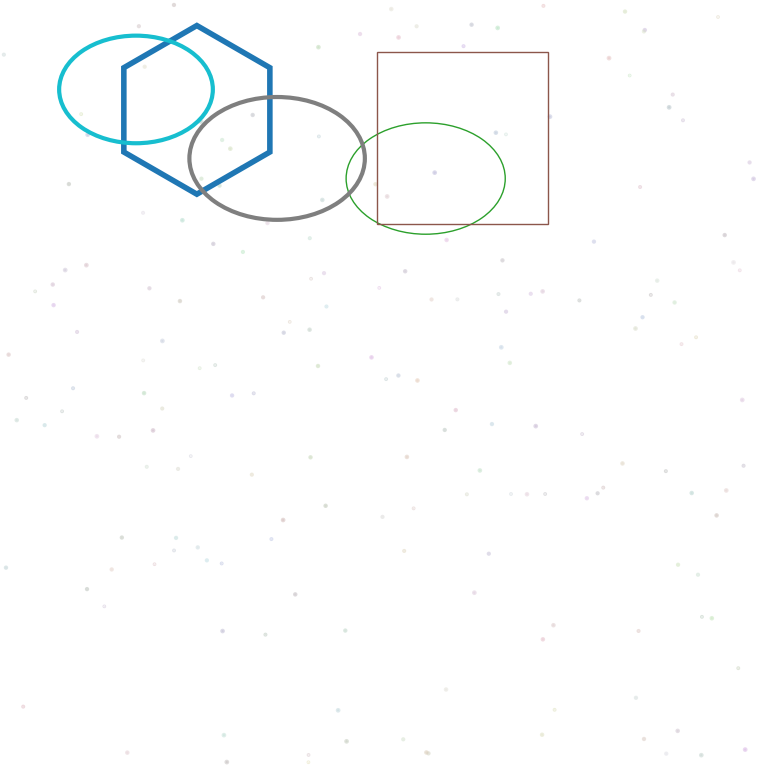[{"shape": "hexagon", "thickness": 2, "radius": 0.55, "center": [0.256, 0.857]}, {"shape": "oval", "thickness": 0.5, "radius": 0.52, "center": [0.553, 0.768]}, {"shape": "square", "thickness": 0.5, "radius": 0.56, "center": [0.6, 0.821]}, {"shape": "oval", "thickness": 1.5, "radius": 0.57, "center": [0.36, 0.794]}, {"shape": "oval", "thickness": 1.5, "radius": 0.5, "center": [0.177, 0.884]}]